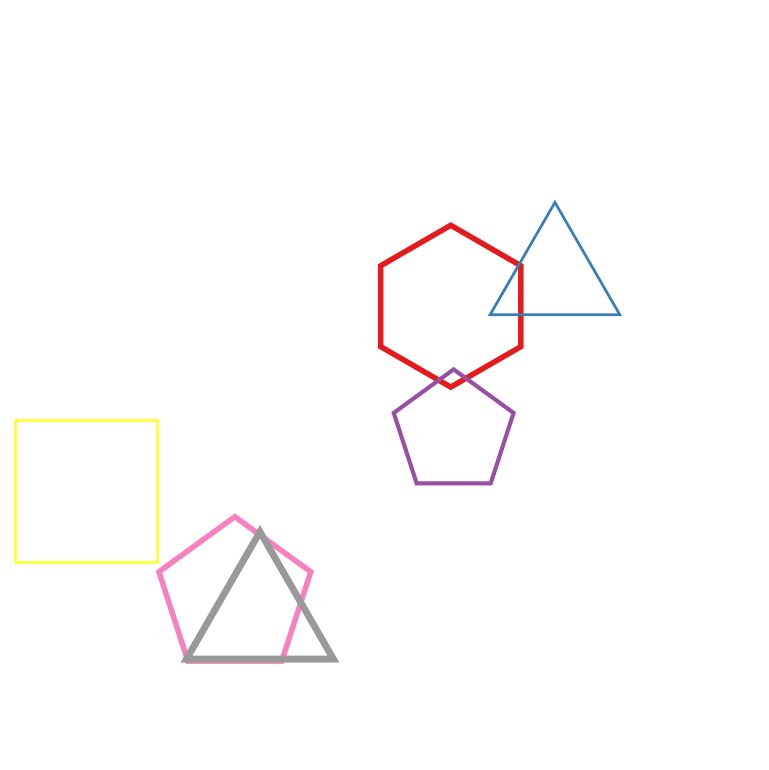[{"shape": "hexagon", "thickness": 2, "radius": 0.53, "center": [0.585, 0.602]}, {"shape": "triangle", "thickness": 1, "radius": 0.49, "center": [0.721, 0.64]}, {"shape": "pentagon", "thickness": 1.5, "radius": 0.41, "center": [0.589, 0.438]}, {"shape": "square", "thickness": 1, "radius": 0.46, "center": [0.112, 0.363]}, {"shape": "pentagon", "thickness": 2, "radius": 0.52, "center": [0.305, 0.225]}, {"shape": "triangle", "thickness": 2.5, "radius": 0.55, "center": [0.338, 0.199]}]